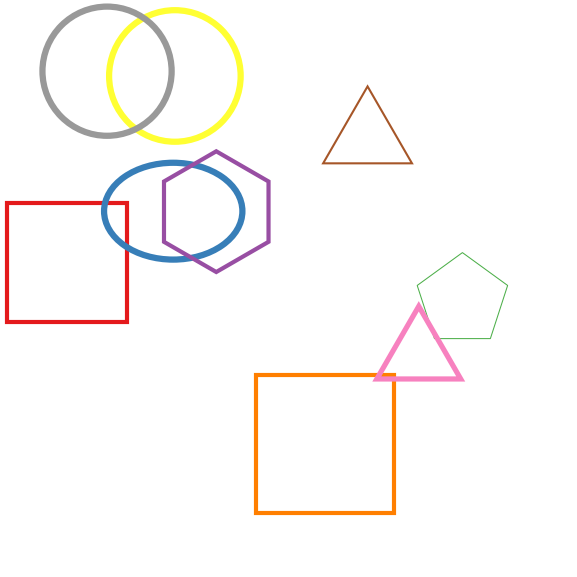[{"shape": "square", "thickness": 2, "radius": 0.52, "center": [0.117, 0.545]}, {"shape": "oval", "thickness": 3, "radius": 0.6, "center": [0.3, 0.633]}, {"shape": "pentagon", "thickness": 0.5, "radius": 0.41, "center": [0.801, 0.479]}, {"shape": "hexagon", "thickness": 2, "radius": 0.52, "center": [0.374, 0.633]}, {"shape": "square", "thickness": 2, "radius": 0.6, "center": [0.563, 0.23]}, {"shape": "circle", "thickness": 3, "radius": 0.57, "center": [0.303, 0.868]}, {"shape": "triangle", "thickness": 1, "radius": 0.44, "center": [0.636, 0.761]}, {"shape": "triangle", "thickness": 2.5, "radius": 0.42, "center": [0.725, 0.385]}, {"shape": "circle", "thickness": 3, "radius": 0.56, "center": [0.185, 0.876]}]